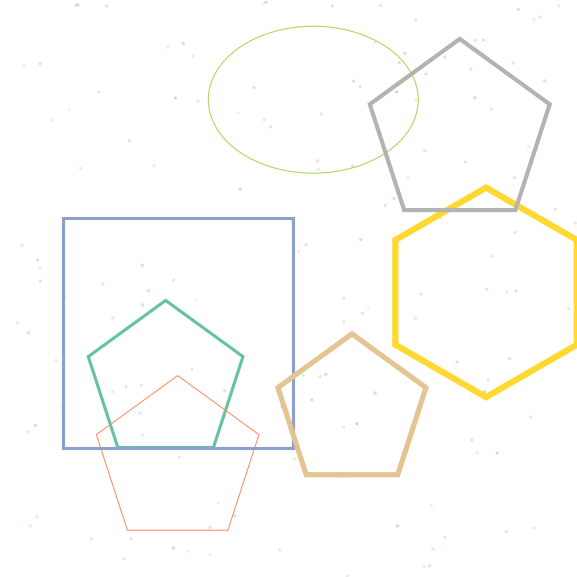[{"shape": "pentagon", "thickness": 1.5, "radius": 0.7, "center": [0.287, 0.338]}, {"shape": "pentagon", "thickness": 0.5, "radius": 0.74, "center": [0.308, 0.201]}, {"shape": "square", "thickness": 1.5, "radius": 1.0, "center": [0.308, 0.423]}, {"shape": "oval", "thickness": 0.5, "radius": 0.91, "center": [0.543, 0.827]}, {"shape": "hexagon", "thickness": 3, "radius": 0.91, "center": [0.842, 0.493]}, {"shape": "pentagon", "thickness": 2.5, "radius": 0.67, "center": [0.609, 0.286]}, {"shape": "pentagon", "thickness": 2, "radius": 0.82, "center": [0.796, 0.768]}]